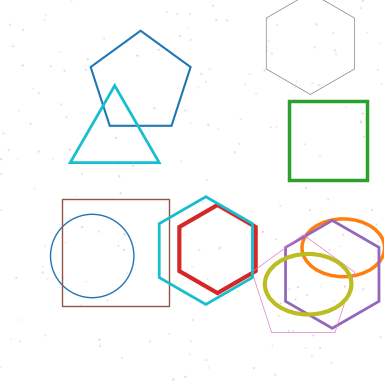[{"shape": "pentagon", "thickness": 1.5, "radius": 0.68, "center": [0.365, 0.784]}, {"shape": "circle", "thickness": 1, "radius": 0.54, "center": [0.24, 0.335]}, {"shape": "oval", "thickness": 2.5, "radius": 0.54, "center": [0.892, 0.356]}, {"shape": "square", "thickness": 2.5, "radius": 0.51, "center": [0.852, 0.635]}, {"shape": "hexagon", "thickness": 3, "radius": 0.57, "center": [0.565, 0.353]}, {"shape": "hexagon", "thickness": 2, "radius": 0.7, "center": [0.863, 0.287]}, {"shape": "square", "thickness": 1, "radius": 0.69, "center": [0.3, 0.344]}, {"shape": "pentagon", "thickness": 0.5, "radius": 0.7, "center": [0.788, 0.25]}, {"shape": "hexagon", "thickness": 0.5, "radius": 0.66, "center": [0.806, 0.887]}, {"shape": "oval", "thickness": 3, "radius": 0.56, "center": [0.8, 0.262]}, {"shape": "triangle", "thickness": 2, "radius": 0.67, "center": [0.298, 0.644]}, {"shape": "hexagon", "thickness": 2, "radius": 0.7, "center": [0.535, 0.349]}]